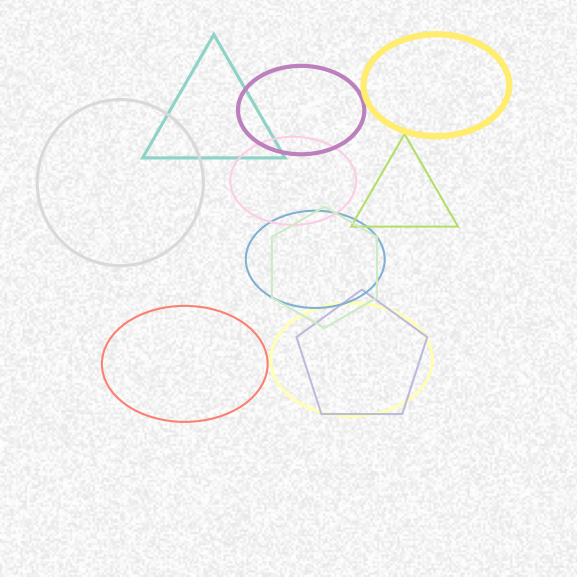[{"shape": "triangle", "thickness": 1.5, "radius": 0.71, "center": [0.37, 0.797]}, {"shape": "oval", "thickness": 1.5, "radius": 0.7, "center": [0.609, 0.376]}, {"shape": "pentagon", "thickness": 1, "radius": 0.6, "center": [0.627, 0.379]}, {"shape": "oval", "thickness": 1, "radius": 0.72, "center": [0.32, 0.369]}, {"shape": "oval", "thickness": 1, "radius": 0.6, "center": [0.546, 0.55]}, {"shape": "triangle", "thickness": 1, "radius": 0.53, "center": [0.701, 0.66]}, {"shape": "oval", "thickness": 1, "radius": 0.55, "center": [0.508, 0.686]}, {"shape": "circle", "thickness": 1.5, "radius": 0.72, "center": [0.208, 0.683]}, {"shape": "oval", "thickness": 2, "radius": 0.55, "center": [0.521, 0.809]}, {"shape": "hexagon", "thickness": 1, "radius": 0.53, "center": [0.562, 0.536]}, {"shape": "oval", "thickness": 3, "radius": 0.63, "center": [0.756, 0.852]}]